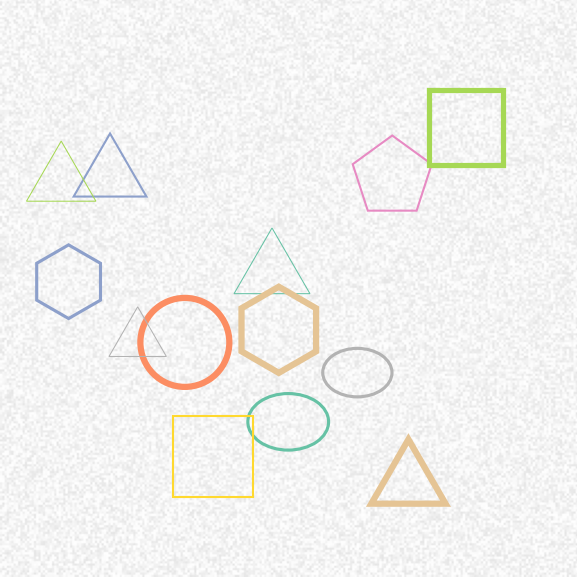[{"shape": "oval", "thickness": 1.5, "radius": 0.35, "center": [0.499, 0.269]}, {"shape": "triangle", "thickness": 0.5, "radius": 0.38, "center": [0.471, 0.529]}, {"shape": "circle", "thickness": 3, "radius": 0.39, "center": [0.32, 0.406]}, {"shape": "hexagon", "thickness": 1.5, "radius": 0.32, "center": [0.119, 0.511]}, {"shape": "triangle", "thickness": 1, "radius": 0.36, "center": [0.191, 0.695]}, {"shape": "pentagon", "thickness": 1, "radius": 0.36, "center": [0.679, 0.693]}, {"shape": "triangle", "thickness": 0.5, "radius": 0.35, "center": [0.106, 0.685]}, {"shape": "square", "thickness": 2.5, "radius": 0.32, "center": [0.807, 0.778]}, {"shape": "square", "thickness": 1, "radius": 0.35, "center": [0.369, 0.209]}, {"shape": "triangle", "thickness": 3, "radius": 0.37, "center": [0.707, 0.164]}, {"shape": "hexagon", "thickness": 3, "radius": 0.37, "center": [0.483, 0.428]}, {"shape": "triangle", "thickness": 0.5, "radius": 0.29, "center": [0.238, 0.411]}, {"shape": "oval", "thickness": 1.5, "radius": 0.3, "center": [0.619, 0.354]}]